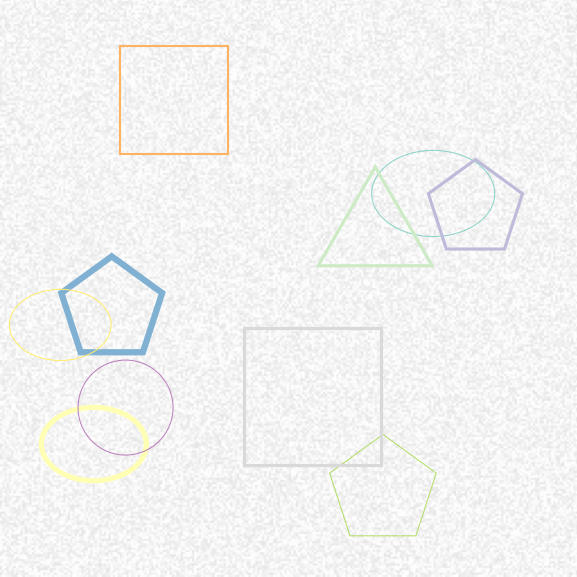[{"shape": "oval", "thickness": 0.5, "radius": 0.53, "center": [0.75, 0.664]}, {"shape": "oval", "thickness": 2.5, "radius": 0.45, "center": [0.162, 0.23]}, {"shape": "pentagon", "thickness": 1.5, "radius": 0.43, "center": [0.823, 0.637]}, {"shape": "pentagon", "thickness": 3, "radius": 0.46, "center": [0.194, 0.463]}, {"shape": "square", "thickness": 1, "radius": 0.47, "center": [0.301, 0.826]}, {"shape": "pentagon", "thickness": 0.5, "radius": 0.49, "center": [0.663, 0.15]}, {"shape": "square", "thickness": 1.5, "radius": 0.59, "center": [0.541, 0.313]}, {"shape": "circle", "thickness": 0.5, "radius": 0.41, "center": [0.217, 0.293]}, {"shape": "triangle", "thickness": 1.5, "radius": 0.57, "center": [0.65, 0.596]}, {"shape": "oval", "thickness": 0.5, "radius": 0.44, "center": [0.104, 0.437]}]